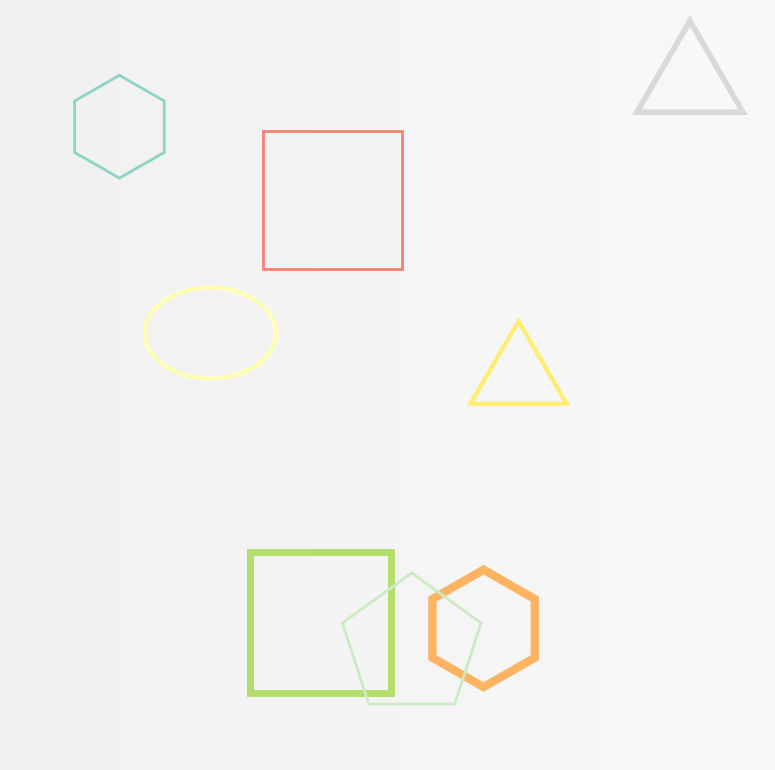[{"shape": "hexagon", "thickness": 1, "radius": 0.33, "center": [0.154, 0.835]}, {"shape": "oval", "thickness": 1.5, "radius": 0.42, "center": [0.271, 0.567]}, {"shape": "square", "thickness": 1, "radius": 0.45, "center": [0.429, 0.74]}, {"shape": "hexagon", "thickness": 3, "radius": 0.38, "center": [0.624, 0.184]}, {"shape": "square", "thickness": 2.5, "radius": 0.46, "center": [0.413, 0.191]}, {"shape": "triangle", "thickness": 2, "radius": 0.4, "center": [0.89, 0.894]}, {"shape": "pentagon", "thickness": 1, "radius": 0.47, "center": [0.531, 0.162]}, {"shape": "triangle", "thickness": 1.5, "radius": 0.36, "center": [0.669, 0.511]}]